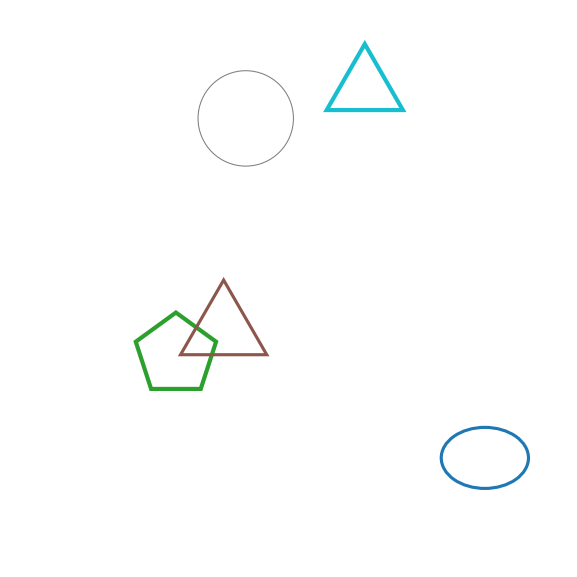[{"shape": "oval", "thickness": 1.5, "radius": 0.38, "center": [0.84, 0.206]}, {"shape": "pentagon", "thickness": 2, "radius": 0.37, "center": [0.305, 0.385]}, {"shape": "triangle", "thickness": 1.5, "radius": 0.43, "center": [0.387, 0.428]}, {"shape": "circle", "thickness": 0.5, "radius": 0.41, "center": [0.426, 0.794]}, {"shape": "triangle", "thickness": 2, "radius": 0.38, "center": [0.632, 0.847]}]